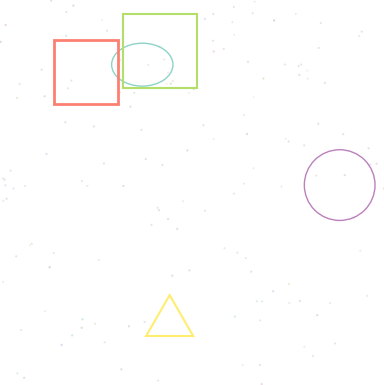[{"shape": "oval", "thickness": 1, "radius": 0.4, "center": [0.37, 0.832]}, {"shape": "square", "thickness": 2, "radius": 0.41, "center": [0.223, 0.812]}, {"shape": "square", "thickness": 1.5, "radius": 0.48, "center": [0.417, 0.866]}, {"shape": "circle", "thickness": 1, "radius": 0.46, "center": [0.882, 0.519]}, {"shape": "triangle", "thickness": 1.5, "radius": 0.35, "center": [0.441, 0.163]}]